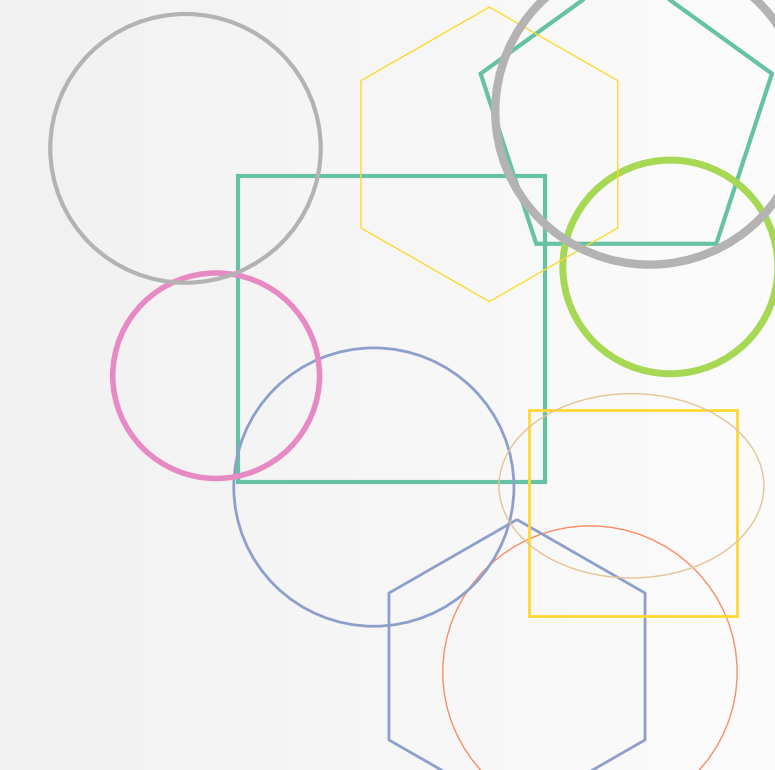[{"shape": "pentagon", "thickness": 1.5, "radius": 0.99, "center": [0.808, 0.843]}, {"shape": "square", "thickness": 1.5, "radius": 0.99, "center": [0.505, 0.573]}, {"shape": "circle", "thickness": 0.5, "radius": 0.95, "center": [0.761, 0.127]}, {"shape": "circle", "thickness": 1, "radius": 0.9, "center": [0.482, 0.367]}, {"shape": "hexagon", "thickness": 1, "radius": 0.95, "center": [0.667, 0.134]}, {"shape": "circle", "thickness": 2, "radius": 0.67, "center": [0.279, 0.512]}, {"shape": "circle", "thickness": 2.5, "radius": 0.69, "center": [0.865, 0.653]}, {"shape": "square", "thickness": 1, "radius": 0.67, "center": [0.817, 0.334]}, {"shape": "hexagon", "thickness": 0.5, "radius": 0.96, "center": [0.631, 0.8]}, {"shape": "oval", "thickness": 0.5, "radius": 0.85, "center": [0.815, 0.369]}, {"shape": "circle", "thickness": 1.5, "radius": 0.87, "center": [0.239, 0.807]}, {"shape": "circle", "thickness": 3, "radius": 1.0, "center": [0.838, 0.856]}]